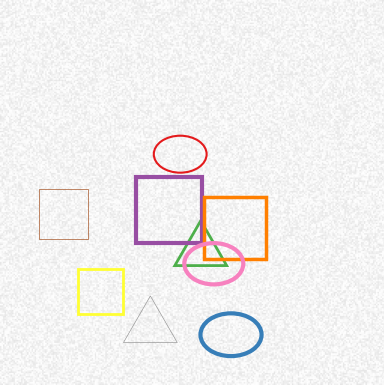[{"shape": "oval", "thickness": 1.5, "radius": 0.34, "center": [0.468, 0.6]}, {"shape": "oval", "thickness": 3, "radius": 0.4, "center": [0.6, 0.131]}, {"shape": "triangle", "thickness": 2, "radius": 0.39, "center": [0.521, 0.349]}, {"shape": "square", "thickness": 3, "radius": 0.43, "center": [0.439, 0.454]}, {"shape": "square", "thickness": 2.5, "radius": 0.4, "center": [0.611, 0.408]}, {"shape": "square", "thickness": 2, "radius": 0.29, "center": [0.261, 0.242]}, {"shape": "square", "thickness": 0.5, "radius": 0.32, "center": [0.165, 0.444]}, {"shape": "oval", "thickness": 3, "radius": 0.38, "center": [0.555, 0.315]}, {"shape": "triangle", "thickness": 0.5, "radius": 0.4, "center": [0.391, 0.151]}]